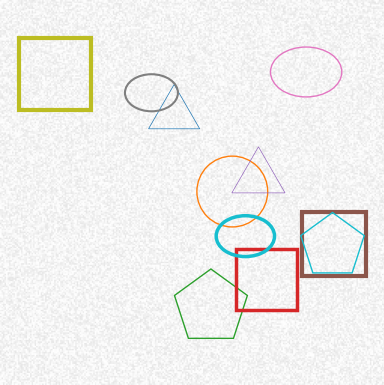[{"shape": "triangle", "thickness": 0.5, "radius": 0.38, "center": [0.452, 0.704]}, {"shape": "circle", "thickness": 1, "radius": 0.46, "center": [0.603, 0.503]}, {"shape": "pentagon", "thickness": 1, "radius": 0.5, "center": [0.548, 0.202]}, {"shape": "square", "thickness": 2.5, "radius": 0.4, "center": [0.691, 0.273]}, {"shape": "triangle", "thickness": 0.5, "radius": 0.4, "center": [0.671, 0.539]}, {"shape": "square", "thickness": 3, "radius": 0.41, "center": [0.868, 0.367]}, {"shape": "oval", "thickness": 1, "radius": 0.46, "center": [0.795, 0.813]}, {"shape": "oval", "thickness": 1.5, "radius": 0.34, "center": [0.393, 0.759]}, {"shape": "square", "thickness": 3, "radius": 0.47, "center": [0.142, 0.809]}, {"shape": "pentagon", "thickness": 1, "radius": 0.43, "center": [0.864, 0.361]}, {"shape": "oval", "thickness": 2.5, "radius": 0.38, "center": [0.637, 0.387]}]